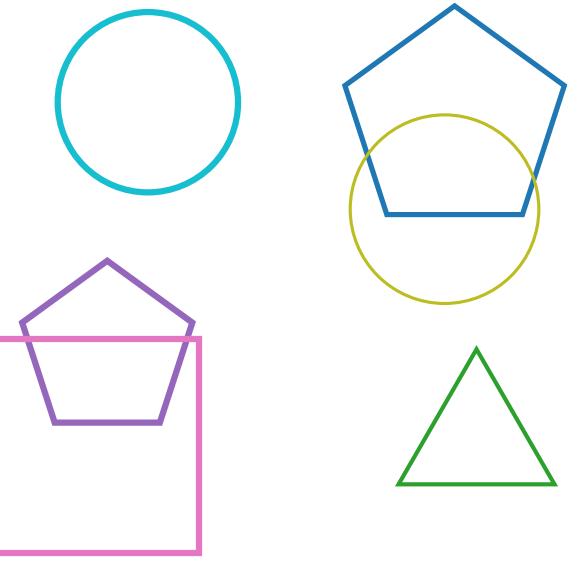[{"shape": "pentagon", "thickness": 2.5, "radius": 1.0, "center": [0.787, 0.789]}, {"shape": "triangle", "thickness": 2, "radius": 0.78, "center": [0.825, 0.238]}, {"shape": "pentagon", "thickness": 3, "radius": 0.77, "center": [0.186, 0.393]}, {"shape": "square", "thickness": 3, "radius": 0.93, "center": [0.16, 0.227]}, {"shape": "circle", "thickness": 1.5, "radius": 0.82, "center": [0.77, 0.637]}, {"shape": "circle", "thickness": 3, "radius": 0.78, "center": [0.256, 0.822]}]